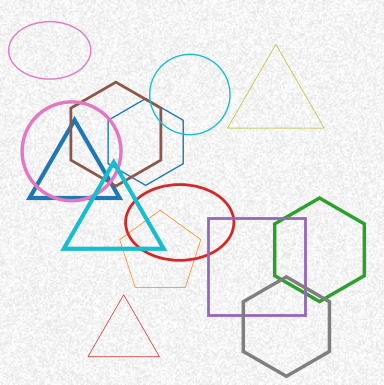[{"shape": "triangle", "thickness": 3, "radius": 0.68, "center": [0.194, 0.553]}, {"shape": "hexagon", "thickness": 1, "radius": 0.56, "center": [0.378, 0.631]}, {"shape": "pentagon", "thickness": 0.5, "radius": 0.55, "center": [0.416, 0.343]}, {"shape": "hexagon", "thickness": 2.5, "radius": 0.67, "center": [0.83, 0.351]}, {"shape": "oval", "thickness": 2, "radius": 0.7, "center": [0.467, 0.422]}, {"shape": "triangle", "thickness": 0.5, "radius": 0.54, "center": [0.321, 0.127]}, {"shape": "square", "thickness": 2, "radius": 0.63, "center": [0.666, 0.308]}, {"shape": "hexagon", "thickness": 2, "radius": 0.67, "center": [0.301, 0.652]}, {"shape": "oval", "thickness": 1, "radius": 0.53, "center": [0.129, 0.869]}, {"shape": "circle", "thickness": 2.5, "radius": 0.64, "center": [0.186, 0.607]}, {"shape": "hexagon", "thickness": 2.5, "radius": 0.65, "center": [0.744, 0.152]}, {"shape": "triangle", "thickness": 0.5, "radius": 0.73, "center": [0.717, 0.74]}, {"shape": "triangle", "thickness": 3, "radius": 0.75, "center": [0.295, 0.429]}, {"shape": "circle", "thickness": 1, "radius": 0.52, "center": [0.493, 0.755]}]